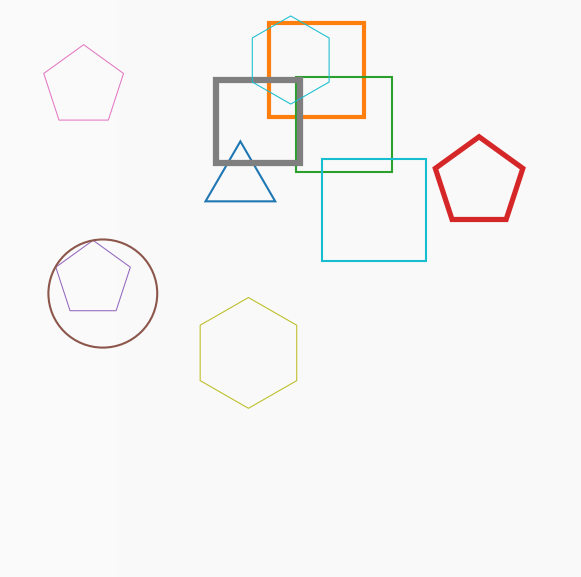[{"shape": "triangle", "thickness": 1, "radius": 0.35, "center": [0.414, 0.685]}, {"shape": "square", "thickness": 2, "radius": 0.41, "center": [0.545, 0.878]}, {"shape": "square", "thickness": 1, "radius": 0.41, "center": [0.592, 0.783]}, {"shape": "pentagon", "thickness": 2.5, "radius": 0.4, "center": [0.824, 0.683]}, {"shape": "pentagon", "thickness": 0.5, "radius": 0.34, "center": [0.16, 0.516]}, {"shape": "circle", "thickness": 1, "radius": 0.47, "center": [0.177, 0.491]}, {"shape": "pentagon", "thickness": 0.5, "radius": 0.36, "center": [0.144, 0.85]}, {"shape": "square", "thickness": 3, "radius": 0.36, "center": [0.445, 0.789]}, {"shape": "hexagon", "thickness": 0.5, "radius": 0.48, "center": [0.427, 0.388]}, {"shape": "hexagon", "thickness": 0.5, "radius": 0.38, "center": [0.5, 0.895]}, {"shape": "square", "thickness": 1, "radius": 0.44, "center": [0.644, 0.636]}]